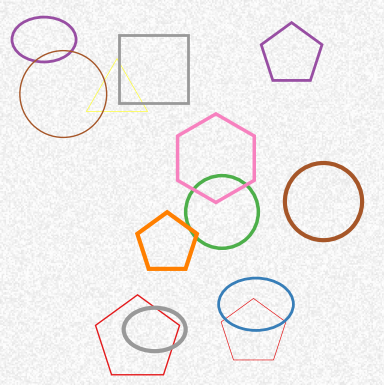[{"shape": "pentagon", "thickness": 0.5, "radius": 0.44, "center": [0.658, 0.137]}, {"shape": "pentagon", "thickness": 1, "radius": 0.57, "center": [0.357, 0.119]}, {"shape": "oval", "thickness": 2, "radius": 0.49, "center": [0.665, 0.21]}, {"shape": "circle", "thickness": 2.5, "radius": 0.47, "center": [0.577, 0.449]}, {"shape": "oval", "thickness": 2, "radius": 0.42, "center": [0.114, 0.897]}, {"shape": "pentagon", "thickness": 2, "radius": 0.42, "center": [0.757, 0.858]}, {"shape": "pentagon", "thickness": 3, "radius": 0.41, "center": [0.434, 0.368]}, {"shape": "triangle", "thickness": 0.5, "radius": 0.46, "center": [0.304, 0.756]}, {"shape": "circle", "thickness": 3, "radius": 0.5, "center": [0.84, 0.476]}, {"shape": "circle", "thickness": 1, "radius": 0.56, "center": [0.164, 0.756]}, {"shape": "hexagon", "thickness": 2.5, "radius": 0.58, "center": [0.561, 0.589]}, {"shape": "oval", "thickness": 3, "radius": 0.4, "center": [0.402, 0.144]}, {"shape": "square", "thickness": 2, "radius": 0.44, "center": [0.399, 0.821]}]